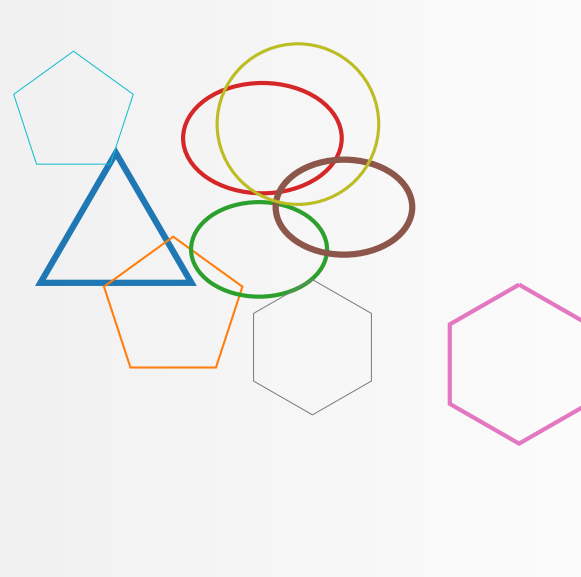[{"shape": "triangle", "thickness": 3, "radius": 0.75, "center": [0.199, 0.584]}, {"shape": "pentagon", "thickness": 1, "radius": 0.63, "center": [0.298, 0.464]}, {"shape": "oval", "thickness": 2, "radius": 0.58, "center": [0.446, 0.567]}, {"shape": "oval", "thickness": 2, "radius": 0.68, "center": [0.451, 0.76]}, {"shape": "oval", "thickness": 3, "radius": 0.59, "center": [0.592, 0.64]}, {"shape": "hexagon", "thickness": 2, "radius": 0.69, "center": [0.893, 0.369]}, {"shape": "hexagon", "thickness": 0.5, "radius": 0.59, "center": [0.538, 0.398]}, {"shape": "circle", "thickness": 1.5, "radius": 0.7, "center": [0.513, 0.784]}, {"shape": "pentagon", "thickness": 0.5, "radius": 0.54, "center": [0.126, 0.802]}]